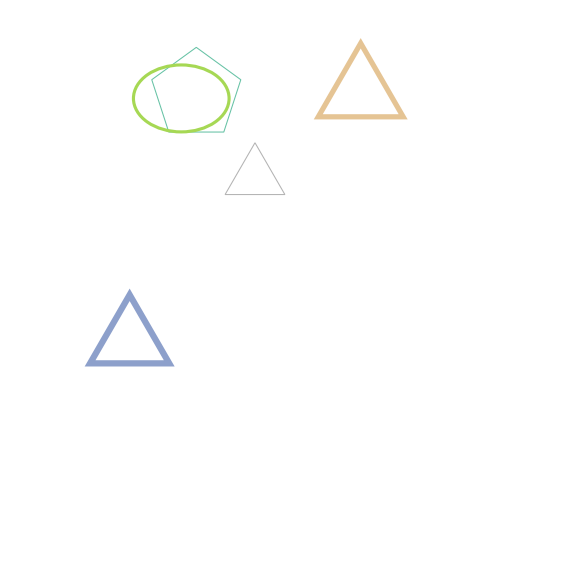[{"shape": "pentagon", "thickness": 0.5, "radius": 0.41, "center": [0.34, 0.836]}, {"shape": "triangle", "thickness": 3, "radius": 0.4, "center": [0.224, 0.41]}, {"shape": "oval", "thickness": 1.5, "radius": 0.41, "center": [0.314, 0.829]}, {"shape": "triangle", "thickness": 2.5, "radius": 0.42, "center": [0.625, 0.839]}, {"shape": "triangle", "thickness": 0.5, "radius": 0.3, "center": [0.442, 0.692]}]